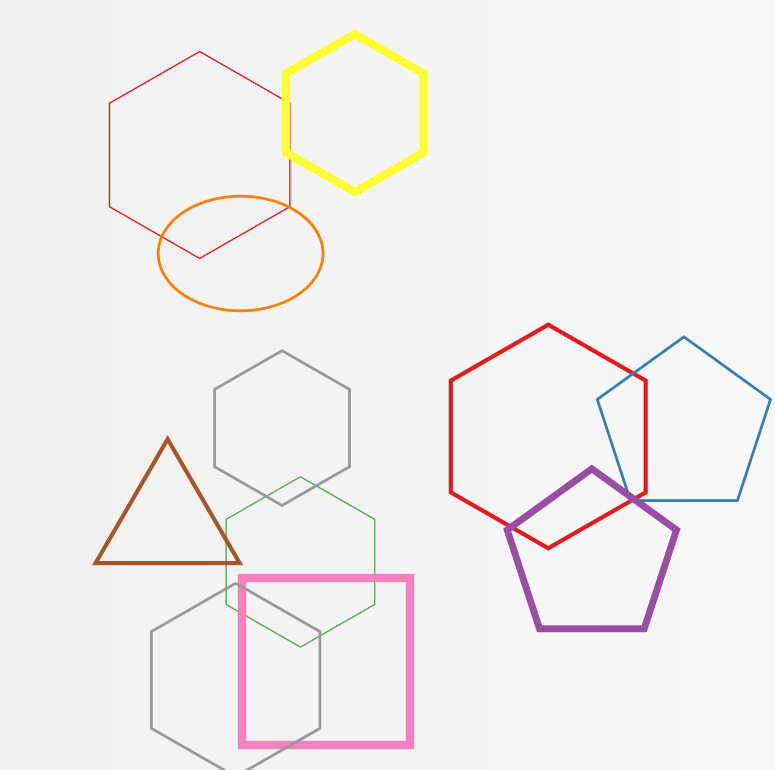[{"shape": "hexagon", "thickness": 0.5, "radius": 0.67, "center": [0.258, 0.799]}, {"shape": "hexagon", "thickness": 1.5, "radius": 0.73, "center": [0.707, 0.433]}, {"shape": "pentagon", "thickness": 1, "radius": 0.59, "center": [0.882, 0.445]}, {"shape": "hexagon", "thickness": 0.5, "radius": 0.55, "center": [0.388, 0.27]}, {"shape": "pentagon", "thickness": 2.5, "radius": 0.57, "center": [0.764, 0.276]}, {"shape": "oval", "thickness": 1, "radius": 0.53, "center": [0.31, 0.671]}, {"shape": "hexagon", "thickness": 3, "radius": 0.51, "center": [0.458, 0.853]}, {"shape": "triangle", "thickness": 1.5, "radius": 0.54, "center": [0.216, 0.322]}, {"shape": "square", "thickness": 3, "radius": 0.54, "center": [0.421, 0.141]}, {"shape": "hexagon", "thickness": 1, "radius": 0.5, "center": [0.364, 0.444]}, {"shape": "hexagon", "thickness": 1, "radius": 0.63, "center": [0.304, 0.117]}]